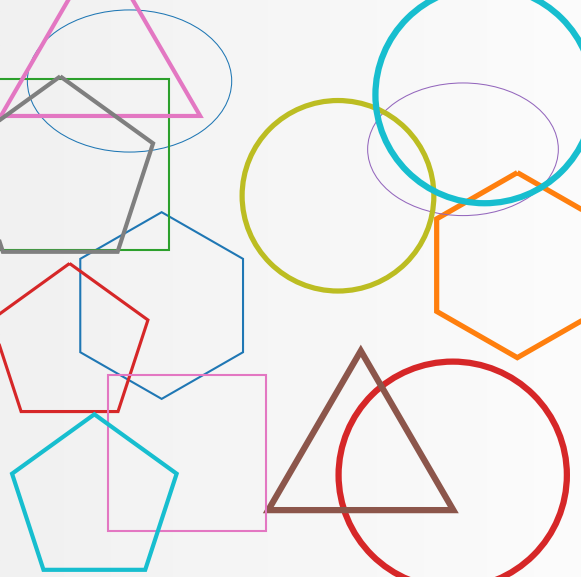[{"shape": "hexagon", "thickness": 1, "radius": 0.81, "center": [0.278, 0.47]}, {"shape": "oval", "thickness": 0.5, "radius": 0.88, "center": [0.223, 0.859]}, {"shape": "hexagon", "thickness": 2.5, "radius": 0.8, "center": [0.89, 0.54]}, {"shape": "square", "thickness": 1, "radius": 0.74, "center": [0.143, 0.714]}, {"shape": "pentagon", "thickness": 1.5, "radius": 0.71, "center": [0.12, 0.401]}, {"shape": "circle", "thickness": 3, "radius": 0.98, "center": [0.779, 0.177]}, {"shape": "oval", "thickness": 0.5, "radius": 0.82, "center": [0.797, 0.741]}, {"shape": "triangle", "thickness": 3, "radius": 0.92, "center": [0.621, 0.208]}, {"shape": "triangle", "thickness": 2, "radius": 0.99, "center": [0.173, 0.897]}, {"shape": "square", "thickness": 1, "radius": 0.68, "center": [0.321, 0.214]}, {"shape": "pentagon", "thickness": 2, "radius": 0.84, "center": [0.104, 0.699]}, {"shape": "circle", "thickness": 2.5, "radius": 0.82, "center": [0.581, 0.66]}, {"shape": "pentagon", "thickness": 2, "radius": 0.74, "center": [0.162, 0.133]}, {"shape": "circle", "thickness": 3, "radius": 0.94, "center": [0.834, 0.835]}]